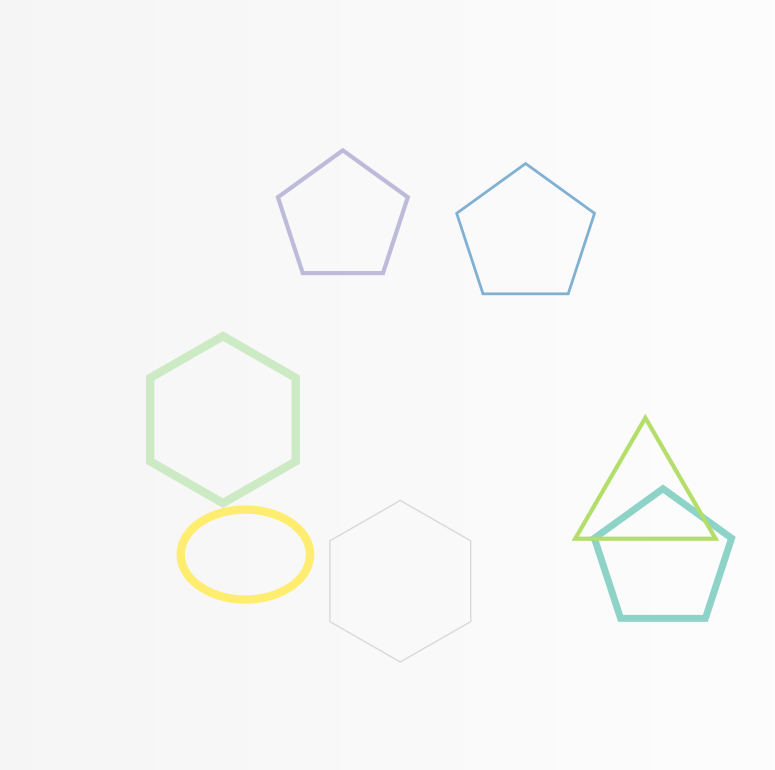[{"shape": "pentagon", "thickness": 2.5, "radius": 0.47, "center": [0.855, 0.272]}, {"shape": "pentagon", "thickness": 1.5, "radius": 0.44, "center": [0.442, 0.717]}, {"shape": "pentagon", "thickness": 1, "radius": 0.47, "center": [0.678, 0.694]}, {"shape": "triangle", "thickness": 1.5, "radius": 0.52, "center": [0.833, 0.353]}, {"shape": "hexagon", "thickness": 0.5, "radius": 0.52, "center": [0.516, 0.245]}, {"shape": "hexagon", "thickness": 3, "radius": 0.54, "center": [0.288, 0.455]}, {"shape": "oval", "thickness": 3, "radius": 0.42, "center": [0.317, 0.28]}]